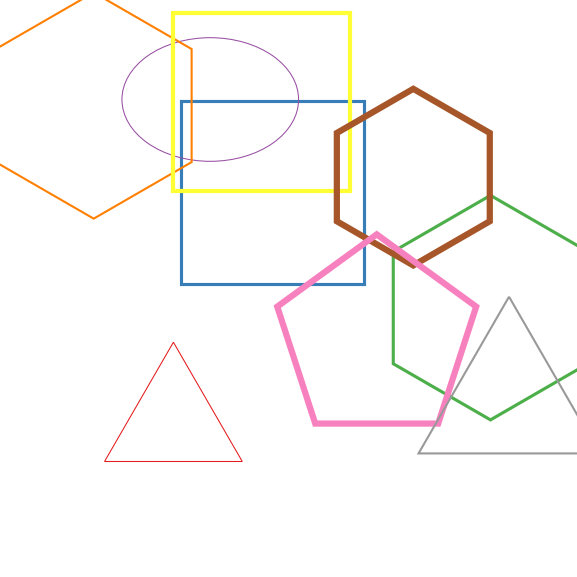[{"shape": "triangle", "thickness": 0.5, "radius": 0.69, "center": [0.3, 0.269]}, {"shape": "square", "thickness": 1.5, "radius": 0.79, "center": [0.472, 0.666]}, {"shape": "hexagon", "thickness": 1.5, "radius": 0.97, "center": [0.849, 0.466]}, {"shape": "oval", "thickness": 0.5, "radius": 0.76, "center": [0.364, 0.827]}, {"shape": "hexagon", "thickness": 1, "radius": 0.98, "center": [0.162, 0.816]}, {"shape": "square", "thickness": 2, "radius": 0.77, "center": [0.453, 0.822]}, {"shape": "hexagon", "thickness": 3, "radius": 0.76, "center": [0.716, 0.692]}, {"shape": "pentagon", "thickness": 3, "radius": 0.91, "center": [0.652, 0.412]}, {"shape": "triangle", "thickness": 1, "radius": 0.9, "center": [0.881, 0.304]}]